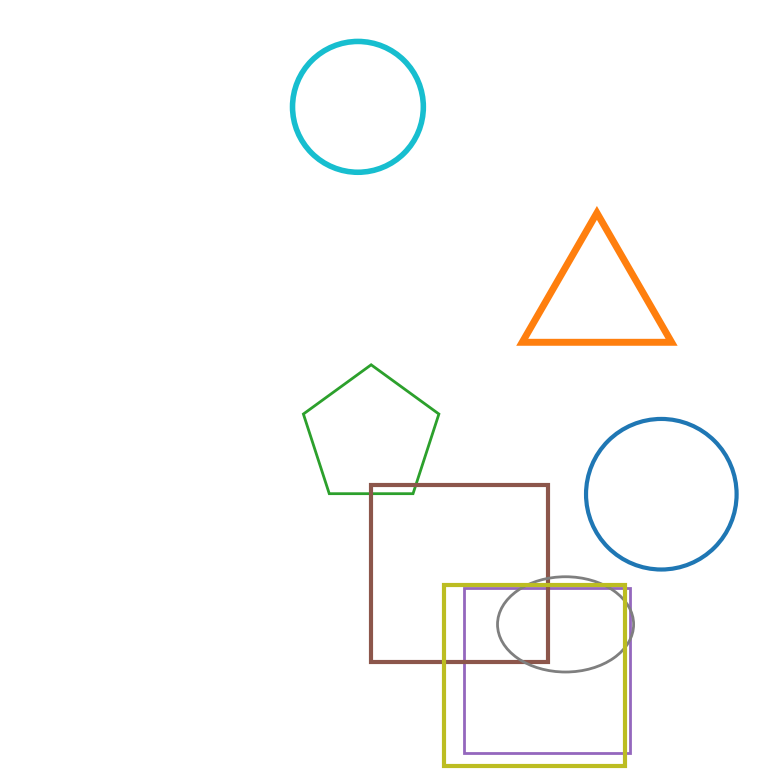[{"shape": "circle", "thickness": 1.5, "radius": 0.49, "center": [0.859, 0.358]}, {"shape": "triangle", "thickness": 2.5, "radius": 0.56, "center": [0.775, 0.611]}, {"shape": "pentagon", "thickness": 1, "radius": 0.46, "center": [0.482, 0.434]}, {"shape": "square", "thickness": 1, "radius": 0.54, "center": [0.71, 0.129]}, {"shape": "square", "thickness": 1.5, "radius": 0.58, "center": [0.597, 0.255]}, {"shape": "oval", "thickness": 1, "radius": 0.44, "center": [0.734, 0.189]}, {"shape": "square", "thickness": 1.5, "radius": 0.59, "center": [0.694, 0.123]}, {"shape": "circle", "thickness": 2, "radius": 0.42, "center": [0.465, 0.861]}]